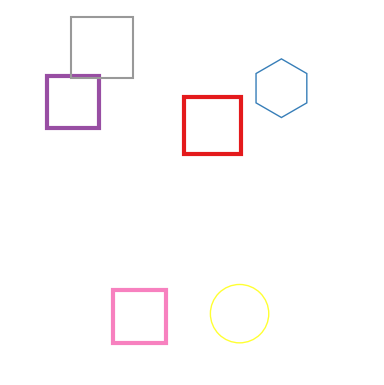[{"shape": "square", "thickness": 3, "radius": 0.36, "center": [0.552, 0.674]}, {"shape": "hexagon", "thickness": 1, "radius": 0.38, "center": [0.731, 0.771]}, {"shape": "square", "thickness": 3, "radius": 0.34, "center": [0.19, 0.736]}, {"shape": "circle", "thickness": 1, "radius": 0.38, "center": [0.622, 0.185]}, {"shape": "square", "thickness": 3, "radius": 0.34, "center": [0.363, 0.178]}, {"shape": "square", "thickness": 1.5, "radius": 0.4, "center": [0.265, 0.877]}]